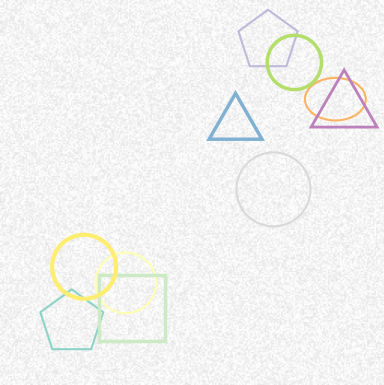[{"shape": "pentagon", "thickness": 1.5, "radius": 0.43, "center": [0.186, 0.162]}, {"shape": "circle", "thickness": 1.5, "radius": 0.39, "center": [0.327, 0.265]}, {"shape": "pentagon", "thickness": 1.5, "radius": 0.41, "center": [0.696, 0.894]}, {"shape": "triangle", "thickness": 2.5, "radius": 0.4, "center": [0.612, 0.678]}, {"shape": "oval", "thickness": 1.5, "radius": 0.39, "center": [0.871, 0.742]}, {"shape": "circle", "thickness": 2.5, "radius": 0.35, "center": [0.765, 0.838]}, {"shape": "circle", "thickness": 1.5, "radius": 0.48, "center": [0.71, 0.508]}, {"shape": "triangle", "thickness": 2, "radius": 0.49, "center": [0.894, 0.719]}, {"shape": "square", "thickness": 2.5, "radius": 0.43, "center": [0.343, 0.201]}, {"shape": "circle", "thickness": 3, "radius": 0.42, "center": [0.219, 0.307]}]